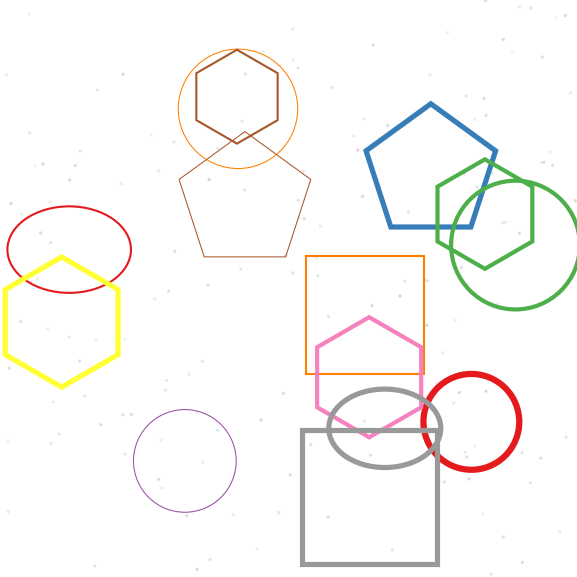[{"shape": "oval", "thickness": 1, "radius": 0.53, "center": [0.12, 0.567]}, {"shape": "circle", "thickness": 3, "radius": 0.41, "center": [0.816, 0.269]}, {"shape": "pentagon", "thickness": 2.5, "radius": 0.59, "center": [0.746, 0.701]}, {"shape": "circle", "thickness": 2, "radius": 0.56, "center": [0.893, 0.575]}, {"shape": "hexagon", "thickness": 2, "radius": 0.47, "center": [0.84, 0.628]}, {"shape": "circle", "thickness": 0.5, "radius": 0.44, "center": [0.32, 0.201]}, {"shape": "square", "thickness": 1, "radius": 0.51, "center": [0.632, 0.454]}, {"shape": "circle", "thickness": 0.5, "radius": 0.52, "center": [0.412, 0.811]}, {"shape": "hexagon", "thickness": 2.5, "radius": 0.56, "center": [0.107, 0.441]}, {"shape": "hexagon", "thickness": 1, "radius": 0.41, "center": [0.41, 0.832]}, {"shape": "pentagon", "thickness": 0.5, "radius": 0.6, "center": [0.424, 0.651]}, {"shape": "hexagon", "thickness": 2, "radius": 0.52, "center": [0.639, 0.346]}, {"shape": "oval", "thickness": 2.5, "radius": 0.48, "center": [0.666, 0.257]}, {"shape": "square", "thickness": 2.5, "radius": 0.58, "center": [0.64, 0.139]}]